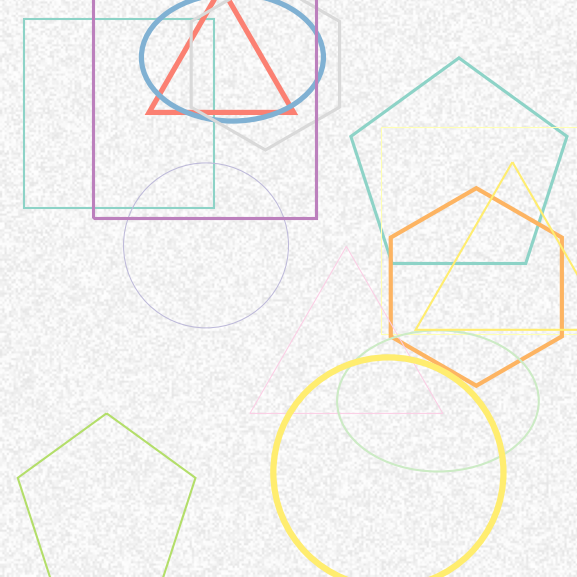[{"shape": "square", "thickness": 1, "radius": 0.82, "center": [0.206, 0.803]}, {"shape": "pentagon", "thickness": 1.5, "radius": 0.98, "center": [0.795, 0.702]}, {"shape": "square", "thickness": 0.5, "radius": 0.89, "center": [0.838, 0.6]}, {"shape": "circle", "thickness": 0.5, "radius": 0.71, "center": [0.357, 0.574]}, {"shape": "triangle", "thickness": 2.5, "radius": 0.72, "center": [0.383, 0.877]}, {"shape": "oval", "thickness": 2.5, "radius": 0.79, "center": [0.402, 0.9]}, {"shape": "hexagon", "thickness": 2, "radius": 0.86, "center": [0.825, 0.502]}, {"shape": "pentagon", "thickness": 1, "radius": 0.81, "center": [0.185, 0.122]}, {"shape": "triangle", "thickness": 0.5, "radius": 0.96, "center": [0.6, 0.38]}, {"shape": "hexagon", "thickness": 1.5, "radius": 0.74, "center": [0.46, 0.888]}, {"shape": "square", "thickness": 1.5, "radius": 0.97, "center": [0.354, 0.816]}, {"shape": "oval", "thickness": 1, "radius": 0.87, "center": [0.758, 0.305]}, {"shape": "circle", "thickness": 3, "radius": 1.0, "center": [0.673, 0.181]}, {"shape": "triangle", "thickness": 1, "radius": 0.97, "center": [0.887, 0.525]}]